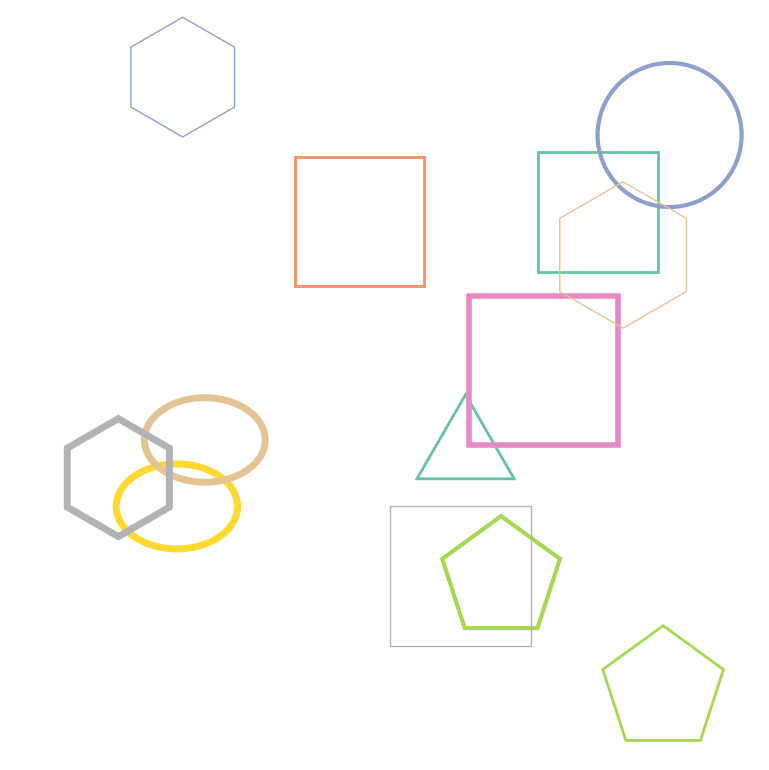[{"shape": "square", "thickness": 1, "radius": 0.39, "center": [0.776, 0.725]}, {"shape": "triangle", "thickness": 1, "radius": 0.36, "center": [0.605, 0.415]}, {"shape": "square", "thickness": 1, "radius": 0.42, "center": [0.467, 0.712]}, {"shape": "circle", "thickness": 1.5, "radius": 0.47, "center": [0.87, 0.825]}, {"shape": "hexagon", "thickness": 0.5, "radius": 0.39, "center": [0.237, 0.9]}, {"shape": "square", "thickness": 2, "radius": 0.48, "center": [0.706, 0.519]}, {"shape": "pentagon", "thickness": 1.5, "radius": 0.4, "center": [0.651, 0.249]}, {"shape": "pentagon", "thickness": 1, "radius": 0.41, "center": [0.861, 0.105]}, {"shape": "oval", "thickness": 2.5, "radius": 0.39, "center": [0.23, 0.342]}, {"shape": "oval", "thickness": 2.5, "radius": 0.39, "center": [0.266, 0.429]}, {"shape": "hexagon", "thickness": 0.5, "radius": 0.48, "center": [0.809, 0.669]}, {"shape": "square", "thickness": 0.5, "radius": 0.46, "center": [0.598, 0.252]}, {"shape": "hexagon", "thickness": 2.5, "radius": 0.38, "center": [0.154, 0.38]}]